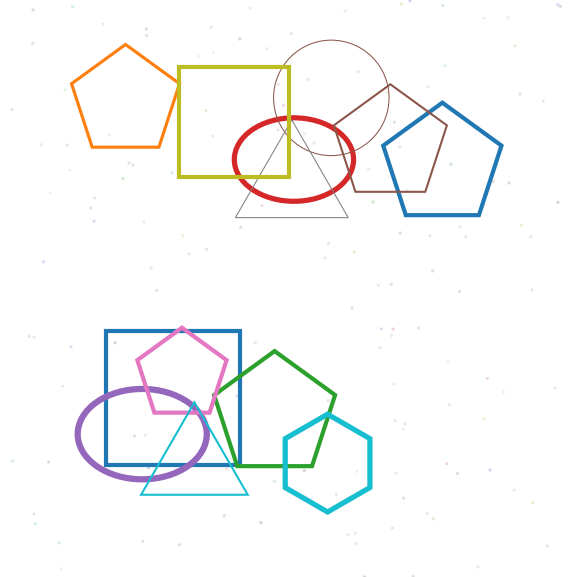[{"shape": "square", "thickness": 2, "radius": 0.58, "center": [0.3, 0.31]}, {"shape": "pentagon", "thickness": 2, "radius": 0.54, "center": [0.766, 0.714]}, {"shape": "pentagon", "thickness": 1.5, "radius": 0.49, "center": [0.217, 0.824]}, {"shape": "pentagon", "thickness": 2, "radius": 0.55, "center": [0.476, 0.281]}, {"shape": "oval", "thickness": 2.5, "radius": 0.52, "center": [0.509, 0.723]}, {"shape": "oval", "thickness": 3, "radius": 0.56, "center": [0.246, 0.247]}, {"shape": "pentagon", "thickness": 1, "radius": 0.51, "center": [0.676, 0.75]}, {"shape": "circle", "thickness": 0.5, "radius": 0.5, "center": [0.574, 0.83]}, {"shape": "pentagon", "thickness": 2, "radius": 0.41, "center": [0.315, 0.35]}, {"shape": "triangle", "thickness": 0.5, "radius": 0.56, "center": [0.505, 0.679]}, {"shape": "square", "thickness": 2, "radius": 0.48, "center": [0.405, 0.788]}, {"shape": "triangle", "thickness": 1, "radius": 0.53, "center": [0.337, 0.196]}, {"shape": "hexagon", "thickness": 2.5, "radius": 0.42, "center": [0.567, 0.197]}]